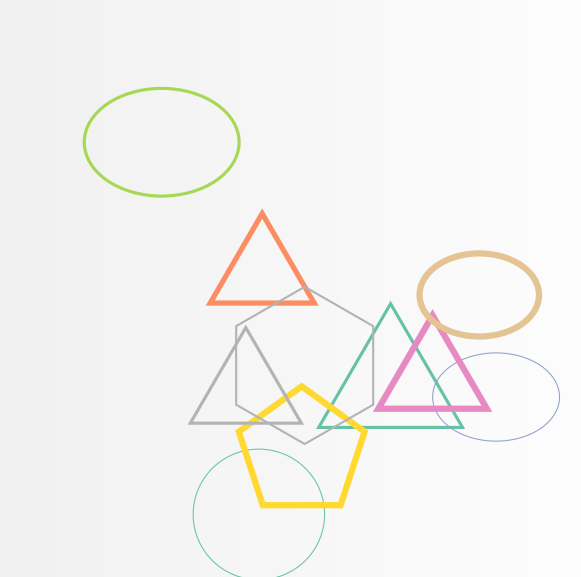[{"shape": "triangle", "thickness": 1.5, "radius": 0.71, "center": [0.672, 0.33]}, {"shape": "circle", "thickness": 0.5, "radius": 0.57, "center": [0.445, 0.108]}, {"shape": "triangle", "thickness": 2.5, "radius": 0.52, "center": [0.451, 0.526]}, {"shape": "oval", "thickness": 0.5, "radius": 0.55, "center": [0.853, 0.312]}, {"shape": "triangle", "thickness": 3, "radius": 0.54, "center": [0.744, 0.345]}, {"shape": "oval", "thickness": 1.5, "radius": 0.67, "center": [0.278, 0.753]}, {"shape": "pentagon", "thickness": 3, "radius": 0.57, "center": [0.519, 0.216]}, {"shape": "oval", "thickness": 3, "radius": 0.51, "center": [0.825, 0.488]}, {"shape": "triangle", "thickness": 1.5, "radius": 0.55, "center": [0.423, 0.322]}, {"shape": "hexagon", "thickness": 1, "radius": 0.68, "center": [0.524, 0.366]}]